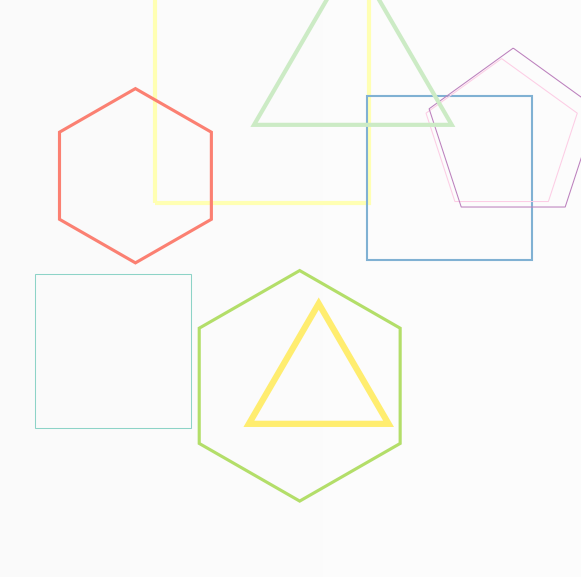[{"shape": "square", "thickness": 0.5, "radius": 0.67, "center": [0.194, 0.391]}, {"shape": "square", "thickness": 2, "radius": 0.92, "center": [0.451, 0.831]}, {"shape": "hexagon", "thickness": 1.5, "radius": 0.75, "center": [0.233, 0.695]}, {"shape": "square", "thickness": 1, "radius": 0.71, "center": [0.773, 0.691]}, {"shape": "hexagon", "thickness": 1.5, "radius": 1.0, "center": [0.516, 0.331]}, {"shape": "pentagon", "thickness": 0.5, "radius": 0.68, "center": [0.863, 0.761]}, {"shape": "pentagon", "thickness": 0.5, "radius": 0.76, "center": [0.883, 0.764]}, {"shape": "triangle", "thickness": 2, "radius": 0.98, "center": [0.607, 0.881]}, {"shape": "triangle", "thickness": 3, "radius": 0.69, "center": [0.548, 0.335]}]